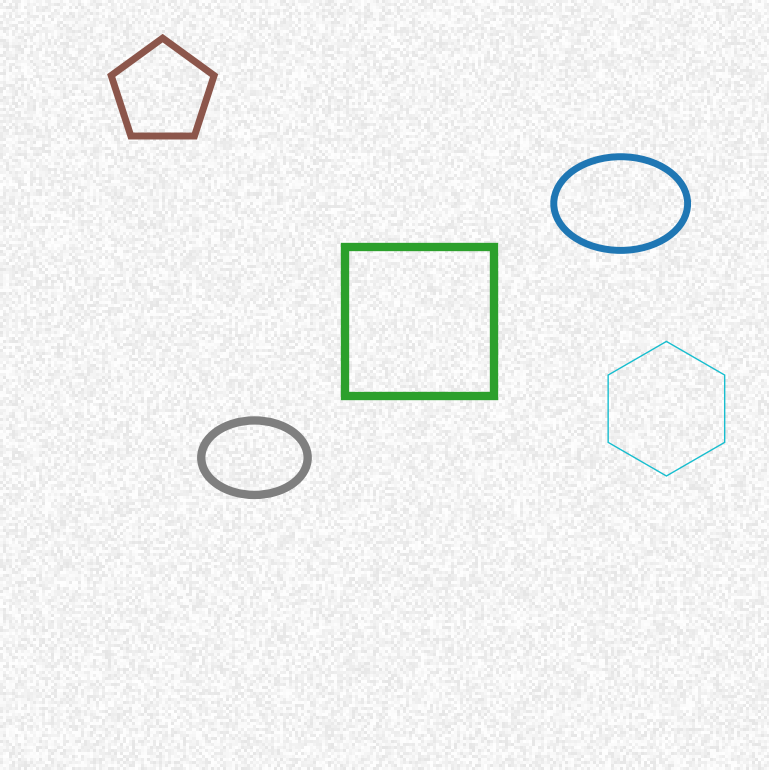[{"shape": "oval", "thickness": 2.5, "radius": 0.43, "center": [0.806, 0.736]}, {"shape": "square", "thickness": 3, "radius": 0.48, "center": [0.545, 0.583]}, {"shape": "pentagon", "thickness": 2.5, "radius": 0.35, "center": [0.211, 0.88]}, {"shape": "oval", "thickness": 3, "radius": 0.35, "center": [0.33, 0.406]}, {"shape": "hexagon", "thickness": 0.5, "radius": 0.44, "center": [0.865, 0.469]}]